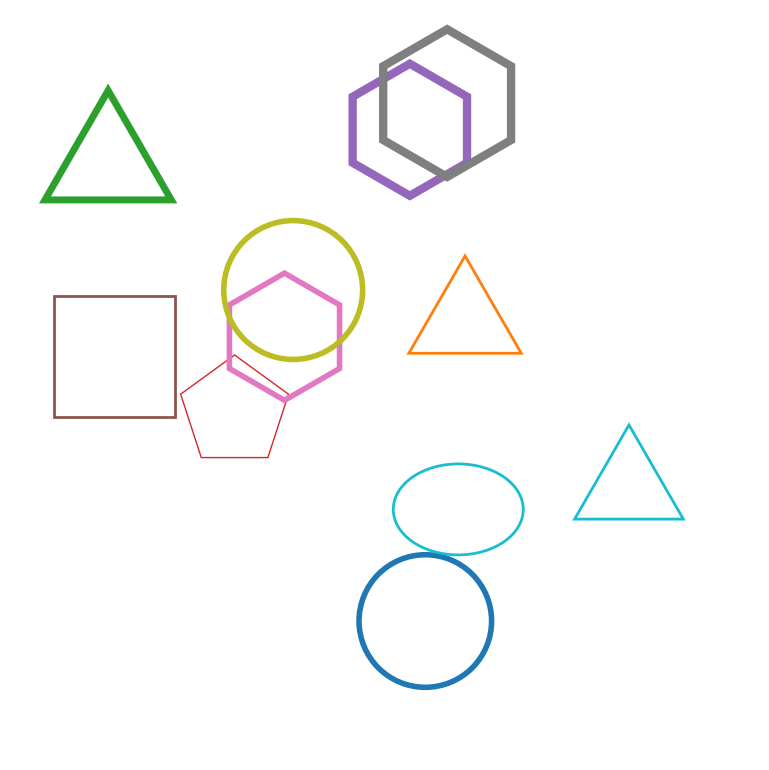[{"shape": "circle", "thickness": 2, "radius": 0.43, "center": [0.552, 0.193]}, {"shape": "triangle", "thickness": 1, "radius": 0.42, "center": [0.604, 0.583]}, {"shape": "triangle", "thickness": 2.5, "radius": 0.47, "center": [0.14, 0.788]}, {"shape": "pentagon", "thickness": 0.5, "radius": 0.37, "center": [0.305, 0.465]}, {"shape": "hexagon", "thickness": 3, "radius": 0.43, "center": [0.532, 0.832]}, {"shape": "square", "thickness": 1, "radius": 0.39, "center": [0.149, 0.537]}, {"shape": "hexagon", "thickness": 2, "radius": 0.41, "center": [0.369, 0.563]}, {"shape": "hexagon", "thickness": 3, "radius": 0.48, "center": [0.581, 0.866]}, {"shape": "circle", "thickness": 2, "radius": 0.45, "center": [0.381, 0.623]}, {"shape": "triangle", "thickness": 1, "radius": 0.41, "center": [0.817, 0.367]}, {"shape": "oval", "thickness": 1, "radius": 0.42, "center": [0.595, 0.338]}]